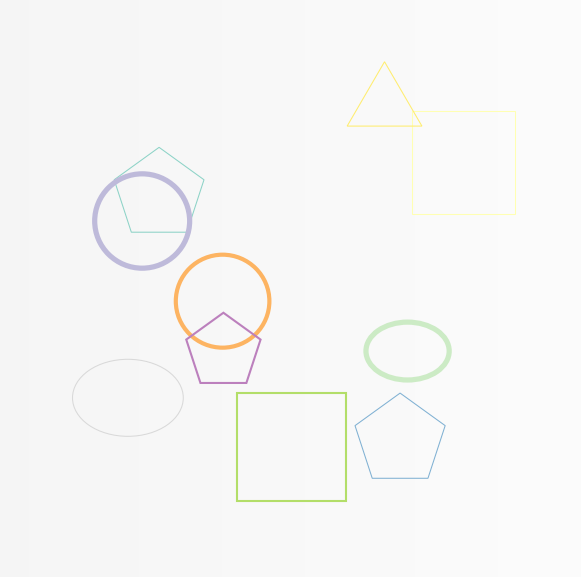[{"shape": "pentagon", "thickness": 0.5, "radius": 0.41, "center": [0.274, 0.663]}, {"shape": "square", "thickness": 0.5, "radius": 0.44, "center": [0.798, 0.718]}, {"shape": "circle", "thickness": 2.5, "radius": 0.41, "center": [0.245, 0.616]}, {"shape": "pentagon", "thickness": 0.5, "radius": 0.41, "center": [0.688, 0.237]}, {"shape": "circle", "thickness": 2, "radius": 0.4, "center": [0.383, 0.478]}, {"shape": "square", "thickness": 1, "radius": 0.47, "center": [0.501, 0.225]}, {"shape": "oval", "thickness": 0.5, "radius": 0.48, "center": [0.22, 0.31]}, {"shape": "pentagon", "thickness": 1, "radius": 0.34, "center": [0.384, 0.39]}, {"shape": "oval", "thickness": 2.5, "radius": 0.36, "center": [0.701, 0.391]}, {"shape": "triangle", "thickness": 0.5, "radius": 0.37, "center": [0.662, 0.818]}]